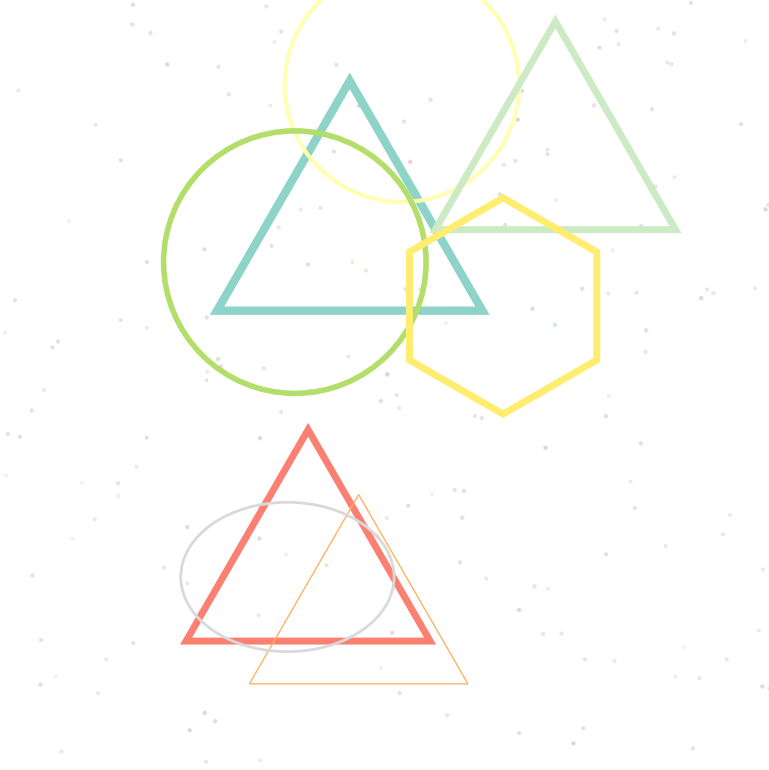[{"shape": "triangle", "thickness": 3, "radius": 0.99, "center": [0.454, 0.696]}, {"shape": "circle", "thickness": 1.5, "radius": 0.76, "center": [0.522, 0.89]}, {"shape": "triangle", "thickness": 2.5, "radius": 0.91, "center": [0.4, 0.259]}, {"shape": "triangle", "thickness": 0.5, "radius": 0.82, "center": [0.466, 0.194]}, {"shape": "circle", "thickness": 2, "radius": 0.85, "center": [0.383, 0.66]}, {"shape": "oval", "thickness": 1, "radius": 0.69, "center": [0.373, 0.251]}, {"shape": "triangle", "thickness": 2.5, "radius": 0.9, "center": [0.721, 0.792]}, {"shape": "hexagon", "thickness": 2.5, "radius": 0.7, "center": [0.653, 0.603]}]